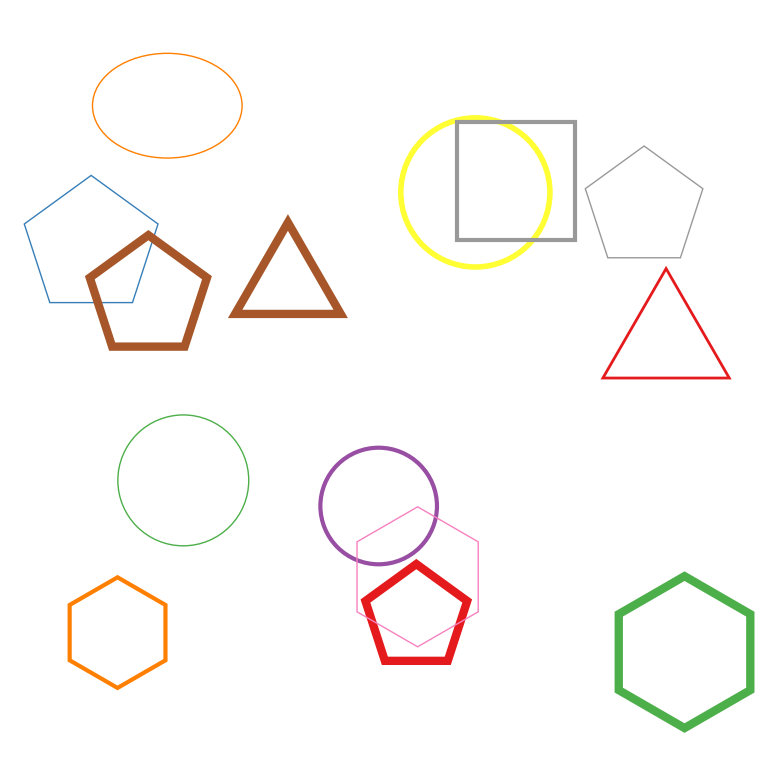[{"shape": "pentagon", "thickness": 3, "radius": 0.35, "center": [0.541, 0.198]}, {"shape": "triangle", "thickness": 1, "radius": 0.47, "center": [0.865, 0.556]}, {"shape": "pentagon", "thickness": 0.5, "radius": 0.46, "center": [0.118, 0.681]}, {"shape": "hexagon", "thickness": 3, "radius": 0.49, "center": [0.889, 0.153]}, {"shape": "circle", "thickness": 0.5, "radius": 0.42, "center": [0.238, 0.376]}, {"shape": "circle", "thickness": 1.5, "radius": 0.38, "center": [0.492, 0.343]}, {"shape": "oval", "thickness": 0.5, "radius": 0.49, "center": [0.217, 0.863]}, {"shape": "hexagon", "thickness": 1.5, "radius": 0.36, "center": [0.153, 0.178]}, {"shape": "circle", "thickness": 2, "radius": 0.48, "center": [0.617, 0.75]}, {"shape": "pentagon", "thickness": 3, "radius": 0.4, "center": [0.193, 0.615]}, {"shape": "triangle", "thickness": 3, "radius": 0.4, "center": [0.374, 0.632]}, {"shape": "hexagon", "thickness": 0.5, "radius": 0.45, "center": [0.542, 0.251]}, {"shape": "square", "thickness": 1.5, "radius": 0.38, "center": [0.67, 0.765]}, {"shape": "pentagon", "thickness": 0.5, "radius": 0.4, "center": [0.837, 0.73]}]